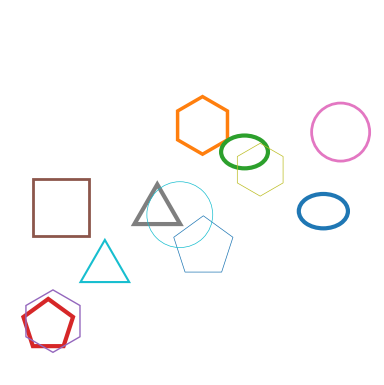[{"shape": "oval", "thickness": 3, "radius": 0.32, "center": [0.84, 0.452]}, {"shape": "pentagon", "thickness": 0.5, "radius": 0.4, "center": [0.528, 0.359]}, {"shape": "hexagon", "thickness": 2.5, "radius": 0.37, "center": [0.526, 0.674]}, {"shape": "oval", "thickness": 3, "radius": 0.3, "center": [0.635, 0.605]}, {"shape": "pentagon", "thickness": 3, "radius": 0.34, "center": [0.125, 0.156]}, {"shape": "hexagon", "thickness": 1, "radius": 0.41, "center": [0.138, 0.166]}, {"shape": "square", "thickness": 2, "radius": 0.37, "center": [0.159, 0.461]}, {"shape": "circle", "thickness": 2, "radius": 0.38, "center": [0.885, 0.657]}, {"shape": "triangle", "thickness": 3, "radius": 0.34, "center": [0.409, 0.452]}, {"shape": "hexagon", "thickness": 0.5, "radius": 0.34, "center": [0.676, 0.559]}, {"shape": "triangle", "thickness": 1.5, "radius": 0.36, "center": [0.272, 0.304]}, {"shape": "circle", "thickness": 0.5, "radius": 0.43, "center": [0.467, 0.442]}]